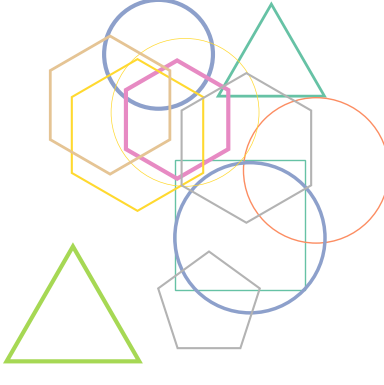[{"shape": "square", "thickness": 1, "radius": 0.85, "center": [0.623, 0.415]}, {"shape": "triangle", "thickness": 2, "radius": 0.8, "center": [0.705, 0.83]}, {"shape": "circle", "thickness": 1, "radius": 0.94, "center": [0.821, 0.557]}, {"shape": "circle", "thickness": 2.5, "radius": 0.98, "center": [0.649, 0.382]}, {"shape": "circle", "thickness": 3, "radius": 0.71, "center": [0.412, 0.859]}, {"shape": "hexagon", "thickness": 3, "radius": 0.77, "center": [0.46, 0.689]}, {"shape": "triangle", "thickness": 3, "radius": 0.99, "center": [0.189, 0.161]}, {"shape": "hexagon", "thickness": 1.5, "radius": 0.99, "center": [0.357, 0.649]}, {"shape": "circle", "thickness": 0.5, "radius": 0.96, "center": [0.481, 0.708]}, {"shape": "hexagon", "thickness": 2, "radius": 0.9, "center": [0.286, 0.727]}, {"shape": "pentagon", "thickness": 1.5, "radius": 0.69, "center": [0.543, 0.208]}, {"shape": "hexagon", "thickness": 1.5, "radius": 0.97, "center": [0.64, 0.616]}]